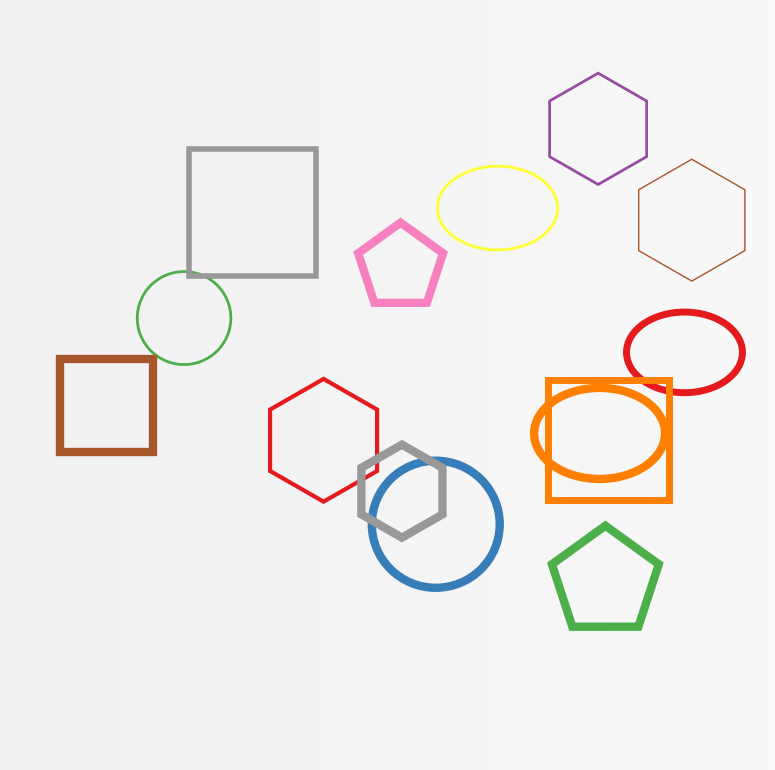[{"shape": "oval", "thickness": 2.5, "radius": 0.37, "center": [0.883, 0.542]}, {"shape": "hexagon", "thickness": 1.5, "radius": 0.4, "center": [0.418, 0.428]}, {"shape": "circle", "thickness": 3, "radius": 0.41, "center": [0.562, 0.319]}, {"shape": "pentagon", "thickness": 3, "radius": 0.36, "center": [0.781, 0.245]}, {"shape": "circle", "thickness": 1, "radius": 0.3, "center": [0.237, 0.587]}, {"shape": "hexagon", "thickness": 1, "radius": 0.36, "center": [0.772, 0.833]}, {"shape": "square", "thickness": 2.5, "radius": 0.39, "center": [0.785, 0.428]}, {"shape": "oval", "thickness": 3, "radius": 0.42, "center": [0.774, 0.437]}, {"shape": "oval", "thickness": 1, "radius": 0.39, "center": [0.642, 0.73]}, {"shape": "square", "thickness": 3, "radius": 0.3, "center": [0.137, 0.474]}, {"shape": "hexagon", "thickness": 0.5, "radius": 0.4, "center": [0.893, 0.714]}, {"shape": "pentagon", "thickness": 3, "radius": 0.29, "center": [0.517, 0.653]}, {"shape": "square", "thickness": 2, "radius": 0.41, "center": [0.326, 0.724]}, {"shape": "hexagon", "thickness": 3, "radius": 0.3, "center": [0.519, 0.362]}]